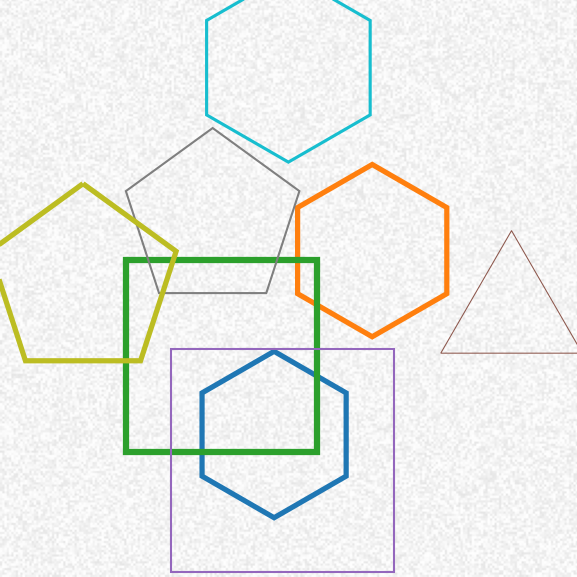[{"shape": "hexagon", "thickness": 2.5, "radius": 0.72, "center": [0.475, 0.247]}, {"shape": "hexagon", "thickness": 2.5, "radius": 0.75, "center": [0.645, 0.565]}, {"shape": "square", "thickness": 3, "radius": 0.83, "center": [0.384, 0.383]}, {"shape": "square", "thickness": 1, "radius": 0.97, "center": [0.49, 0.202]}, {"shape": "triangle", "thickness": 0.5, "radius": 0.71, "center": [0.886, 0.458]}, {"shape": "pentagon", "thickness": 1, "radius": 0.79, "center": [0.368, 0.619]}, {"shape": "pentagon", "thickness": 2.5, "radius": 0.85, "center": [0.144, 0.512]}, {"shape": "hexagon", "thickness": 1.5, "radius": 0.82, "center": [0.499, 0.882]}]